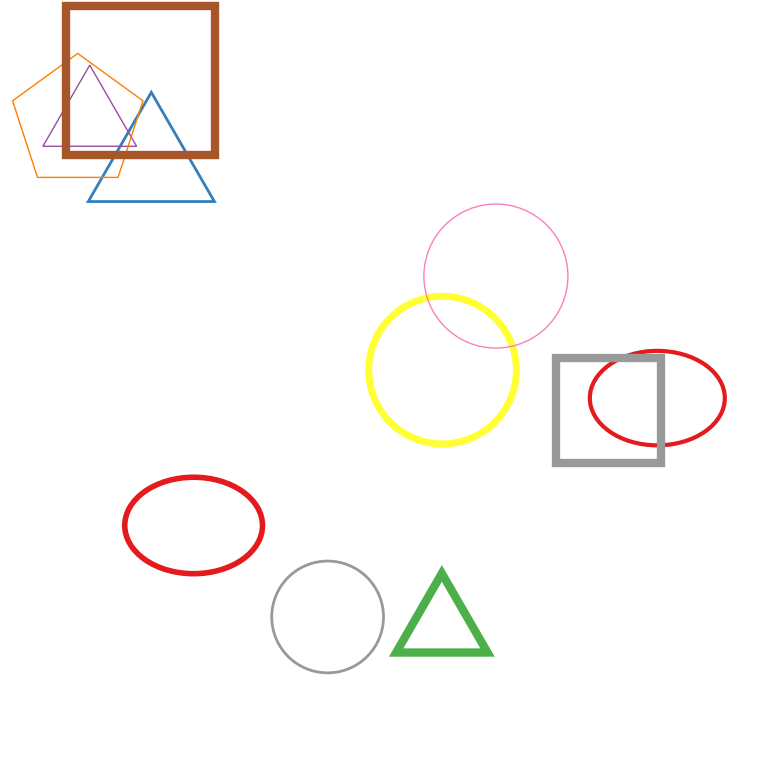[{"shape": "oval", "thickness": 2, "radius": 0.45, "center": [0.251, 0.318]}, {"shape": "oval", "thickness": 1.5, "radius": 0.44, "center": [0.854, 0.483]}, {"shape": "triangle", "thickness": 1, "radius": 0.47, "center": [0.197, 0.786]}, {"shape": "triangle", "thickness": 3, "radius": 0.34, "center": [0.574, 0.187]}, {"shape": "triangle", "thickness": 0.5, "radius": 0.35, "center": [0.117, 0.845]}, {"shape": "pentagon", "thickness": 0.5, "radius": 0.44, "center": [0.101, 0.842]}, {"shape": "circle", "thickness": 2.5, "radius": 0.48, "center": [0.575, 0.519]}, {"shape": "square", "thickness": 3, "radius": 0.48, "center": [0.183, 0.895]}, {"shape": "circle", "thickness": 0.5, "radius": 0.47, "center": [0.644, 0.641]}, {"shape": "square", "thickness": 3, "radius": 0.34, "center": [0.79, 0.467]}, {"shape": "circle", "thickness": 1, "radius": 0.36, "center": [0.425, 0.199]}]